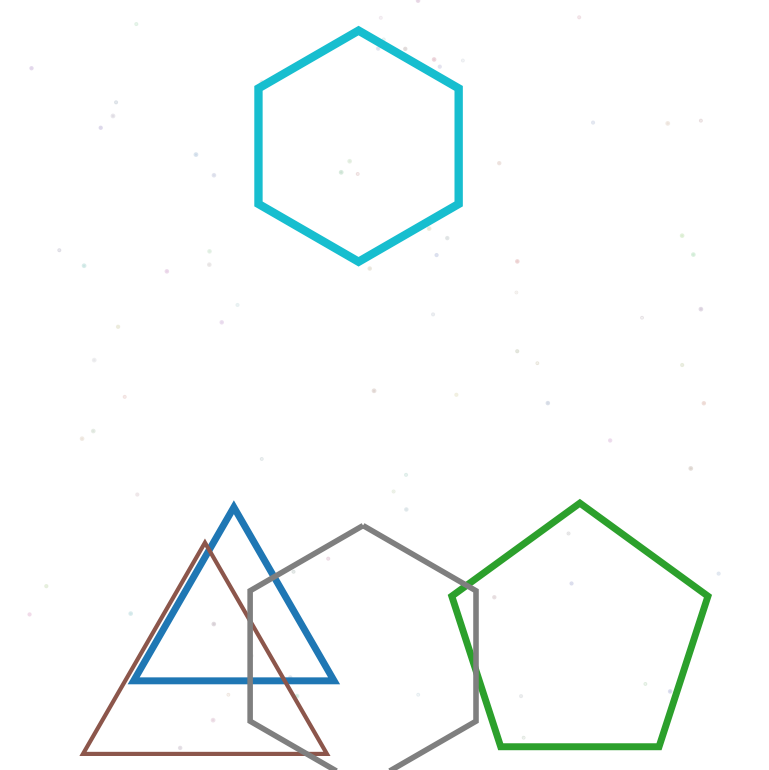[{"shape": "triangle", "thickness": 2.5, "radius": 0.75, "center": [0.304, 0.191]}, {"shape": "pentagon", "thickness": 2.5, "radius": 0.87, "center": [0.753, 0.172]}, {"shape": "triangle", "thickness": 1.5, "radius": 0.91, "center": [0.266, 0.112]}, {"shape": "hexagon", "thickness": 2, "radius": 0.85, "center": [0.472, 0.148]}, {"shape": "hexagon", "thickness": 3, "radius": 0.75, "center": [0.466, 0.81]}]